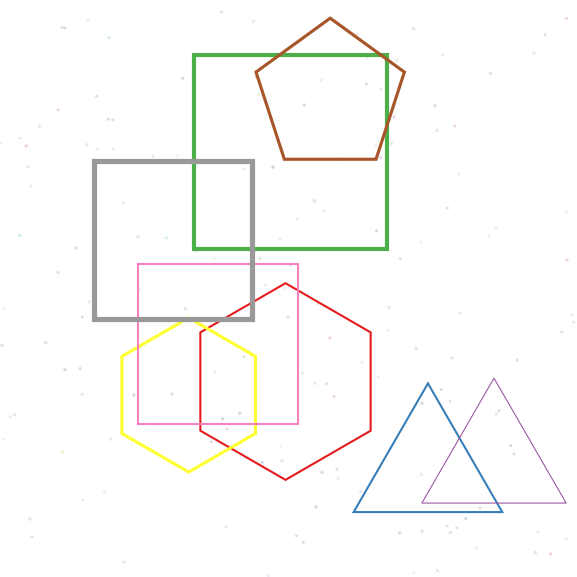[{"shape": "hexagon", "thickness": 1, "radius": 0.85, "center": [0.494, 0.338]}, {"shape": "triangle", "thickness": 1, "radius": 0.74, "center": [0.741, 0.187]}, {"shape": "square", "thickness": 2, "radius": 0.84, "center": [0.503, 0.736]}, {"shape": "triangle", "thickness": 0.5, "radius": 0.72, "center": [0.855, 0.2]}, {"shape": "hexagon", "thickness": 1.5, "radius": 0.67, "center": [0.327, 0.315]}, {"shape": "pentagon", "thickness": 1.5, "radius": 0.68, "center": [0.572, 0.833]}, {"shape": "square", "thickness": 1, "radius": 0.69, "center": [0.378, 0.403]}, {"shape": "square", "thickness": 2.5, "radius": 0.68, "center": [0.299, 0.583]}]